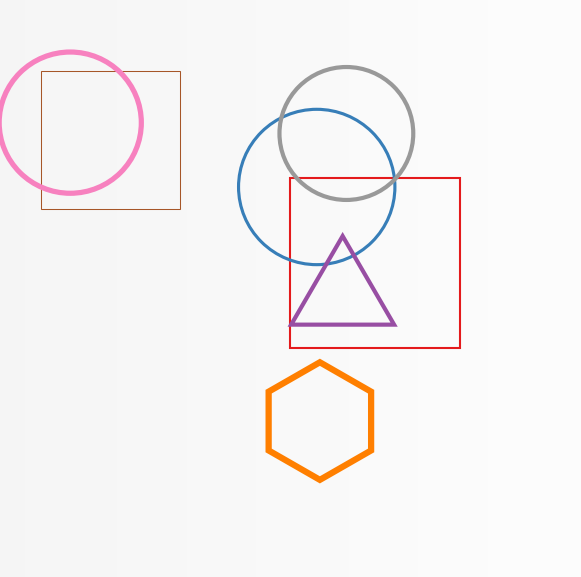[{"shape": "square", "thickness": 1, "radius": 0.73, "center": [0.646, 0.544]}, {"shape": "circle", "thickness": 1.5, "radius": 0.67, "center": [0.545, 0.675]}, {"shape": "triangle", "thickness": 2, "radius": 0.51, "center": [0.589, 0.488]}, {"shape": "hexagon", "thickness": 3, "radius": 0.51, "center": [0.55, 0.27]}, {"shape": "square", "thickness": 0.5, "radius": 0.6, "center": [0.19, 0.757]}, {"shape": "circle", "thickness": 2.5, "radius": 0.61, "center": [0.121, 0.787]}, {"shape": "circle", "thickness": 2, "radius": 0.58, "center": [0.596, 0.768]}]